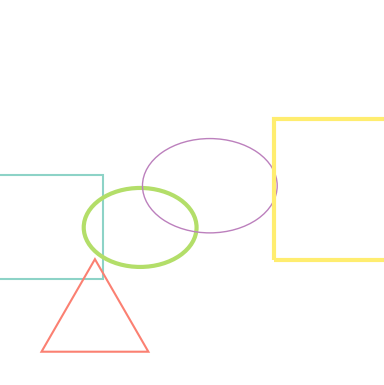[{"shape": "square", "thickness": 1.5, "radius": 0.68, "center": [0.132, 0.41]}, {"shape": "triangle", "thickness": 1.5, "radius": 0.8, "center": [0.247, 0.167]}, {"shape": "oval", "thickness": 3, "radius": 0.73, "center": [0.364, 0.409]}, {"shape": "oval", "thickness": 1, "radius": 0.87, "center": [0.545, 0.518]}, {"shape": "square", "thickness": 3, "radius": 0.92, "center": [0.895, 0.508]}]